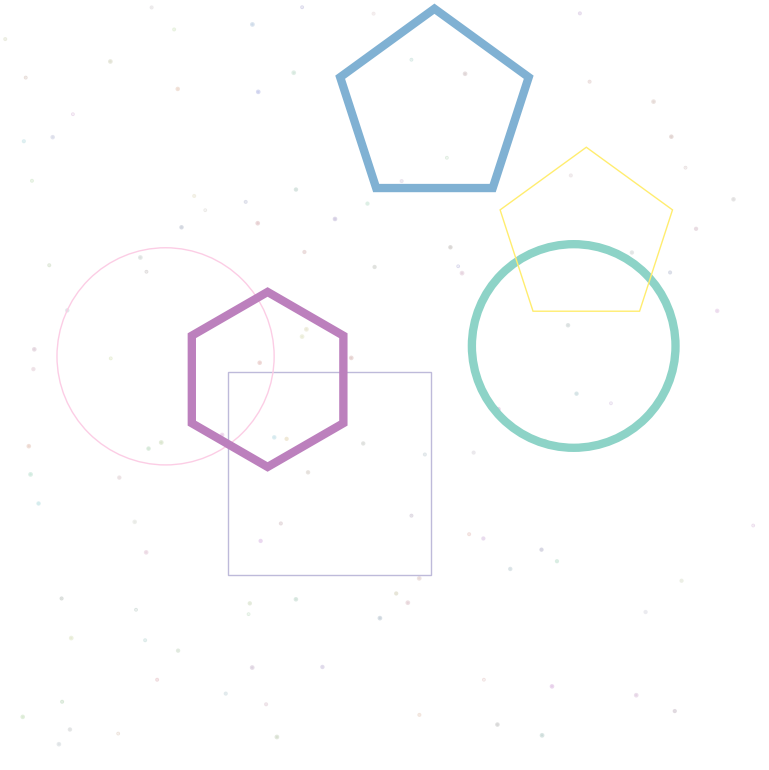[{"shape": "circle", "thickness": 3, "radius": 0.66, "center": [0.745, 0.551]}, {"shape": "square", "thickness": 0.5, "radius": 0.66, "center": [0.428, 0.385]}, {"shape": "pentagon", "thickness": 3, "radius": 0.64, "center": [0.564, 0.86]}, {"shape": "circle", "thickness": 0.5, "radius": 0.71, "center": [0.215, 0.537]}, {"shape": "hexagon", "thickness": 3, "radius": 0.57, "center": [0.348, 0.507]}, {"shape": "pentagon", "thickness": 0.5, "radius": 0.59, "center": [0.761, 0.691]}]